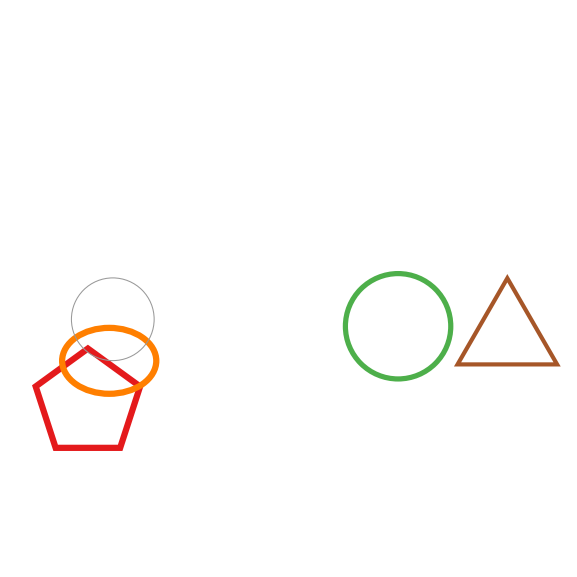[{"shape": "pentagon", "thickness": 3, "radius": 0.48, "center": [0.152, 0.301]}, {"shape": "circle", "thickness": 2.5, "radius": 0.46, "center": [0.689, 0.434]}, {"shape": "oval", "thickness": 3, "radius": 0.41, "center": [0.189, 0.374]}, {"shape": "triangle", "thickness": 2, "radius": 0.5, "center": [0.878, 0.418]}, {"shape": "circle", "thickness": 0.5, "radius": 0.36, "center": [0.195, 0.446]}]